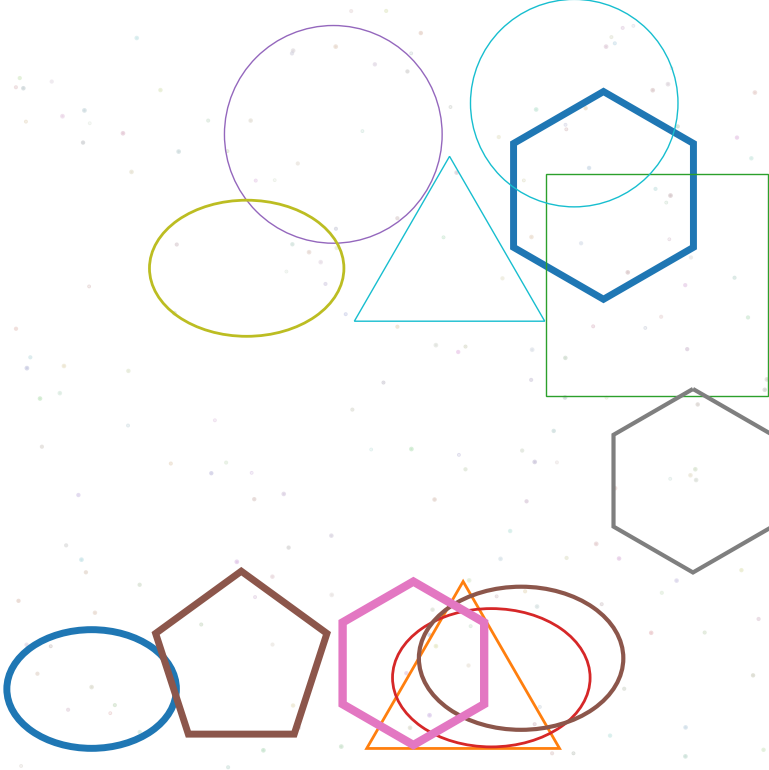[{"shape": "oval", "thickness": 2.5, "radius": 0.55, "center": [0.119, 0.105]}, {"shape": "hexagon", "thickness": 2.5, "radius": 0.67, "center": [0.784, 0.746]}, {"shape": "triangle", "thickness": 1, "radius": 0.72, "center": [0.601, 0.1]}, {"shape": "square", "thickness": 0.5, "radius": 0.72, "center": [0.853, 0.63]}, {"shape": "oval", "thickness": 1, "radius": 0.64, "center": [0.638, 0.12]}, {"shape": "circle", "thickness": 0.5, "radius": 0.71, "center": [0.433, 0.825]}, {"shape": "pentagon", "thickness": 2.5, "radius": 0.58, "center": [0.313, 0.141]}, {"shape": "oval", "thickness": 1.5, "radius": 0.66, "center": [0.677, 0.145]}, {"shape": "hexagon", "thickness": 3, "radius": 0.53, "center": [0.537, 0.139]}, {"shape": "hexagon", "thickness": 1.5, "radius": 0.6, "center": [0.9, 0.376]}, {"shape": "oval", "thickness": 1, "radius": 0.63, "center": [0.32, 0.652]}, {"shape": "circle", "thickness": 0.5, "radius": 0.67, "center": [0.746, 0.866]}, {"shape": "triangle", "thickness": 0.5, "radius": 0.71, "center": [0.584, 0.654]}]